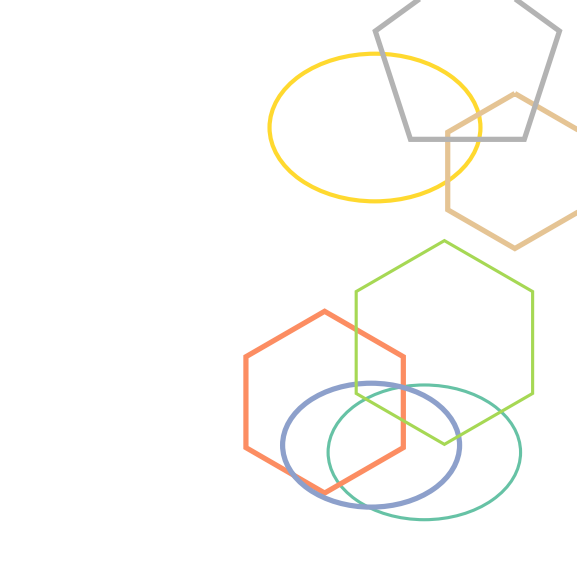[{"shape": "oval", "thickness": 1.5, "radius": 0.83, "center": [0.735, 0.216]}, {"shape": "hexagon", "thickness": 2.5, "radius": 0.79, "center": [0.562, 0.303]}, {"shape": "oval", "thickness": 2.5, "radius": 0.77, "center": [0.643, 0.228]}, {"shape": "hexagon", "thickness": 1.5, "radius": 0.88, "center": [0.77, 0.406]}, {"shape": "oval", "thickness": 2, "radius": 0.91, "center": [0.649, 0.778]}, {"shape": "hexagon", "thickness": 2.5, "radius": 0.67, "center": [0.892, 0.703]}, {"shape": "pentagon", "thickness": 2.5, "radius": 0.84, "center": [0.809, 0.894]}]